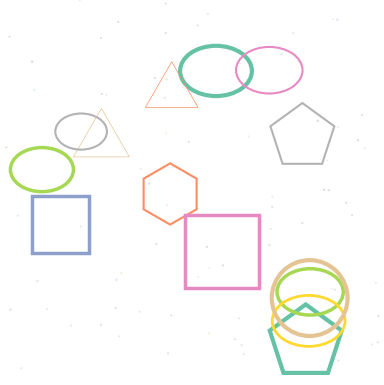[{"shape": "pentagon", "thickness": 3, "radius": 0.49, "center": [0.794, 0.111]}, {"shape": "oval", "thickness": 3, "radius": 0.47, "center": [0.561, 0.816]}, {"shape": "hexagon", "thickness": 1.5, "radius": 0.4, "center": [0.442, 0.496]}, {"shape": "triangle", "thickness": 0.5, "radius": 0.39, "center": [0.446, 0.761]}, {"shape": "square", "thickness": 2.5, "radius": 0.37, "center": [0.156, 0.416]}, {"shape": "square", "thickness": 2.5, "radius": 0.47, "center": [0.577, 0.346]}, {"shape": "oval", "thickness": 1.5, "radius": 0.43, "center": [0.699, 0.818]}, {"shape": "oval", "thickness": 2.5, "radius": 0.43, "center": [0.806, 0.242]}, {"shape": "oval", "thickness": 2.5, "radius": 0.41, "center": [0.109, 0.559]}, {"shape": "oval", "thickness": 2, "radius": 0.47, "center": [0.802, 0.167]}, {"shape": "circle", "thickness": 3, "radius": 0.49, "center": [0.804, 0.226]}, {"shape": "triangle", "thickness": 0.5, "radius": 0.42, "center": [0.263, 0.634]}, {"shape": "oval", "thickness": 1.5, "radius": 0.34, "center": [0.211, 0.658]}, {"shape": "pentagon", "thickness": 1.5, "radius": 0.44, "center": [0.785, 0.645]}]